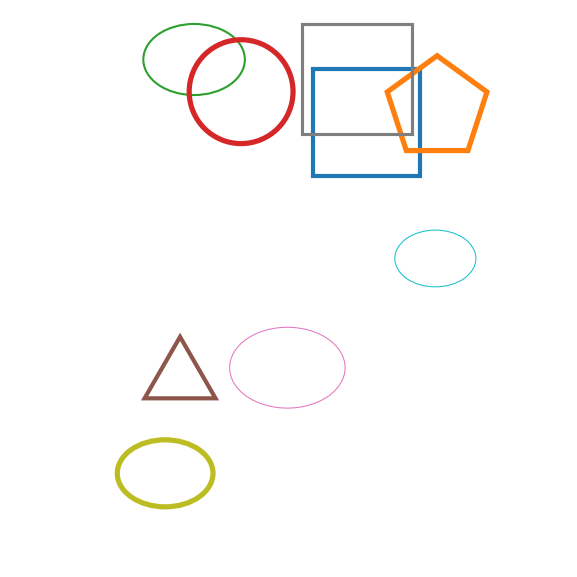[{"shape": "square", "thickness": 2, "radius": 0.47, "center": [0.635, 0.787]}, {"shape": "pentagon", "thickness": 2.5, "radius": 0.45, "center": [0.757, 0.812]}, {"shape": "oval", "thickness": 1, "radius": 0.44, "center": [0.336, 0.896]}, {"shape": "circle", "thickness": 2.5, "radius": 0.45, "center": [0.417, 0.84]}, {"shape": "triangle", "thickness": 2, "radius": 0.35, "center": [0.312, 0.345]}, {"shape": "oval", "thickness": 0.5, "radius": 0.5, "center": [0.498, 0.362]}, {"shape": "square", "thickness": 1.5, "radius": 0.48, "center": [0.618, 0.863]}, {"shape": "oval", "thickness": 2.5, "radius": 0.41, "center": [0.286, 0.18]}, {"shape": "oval", "thickness": 0.5, "radius": 0.35, "center": [0.754, 0.552]}]